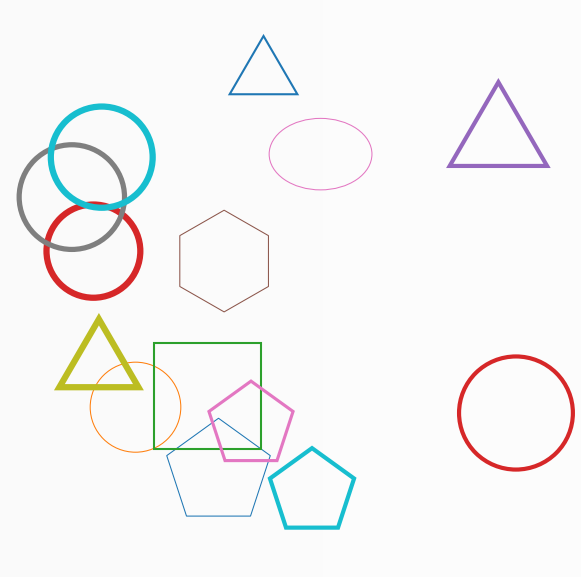[{"shape": "pentagon", "thickness": 0.5, "radius": 0.47, "center": [0.376, 0.181]}, {"shape": "triangle", "thickness": 1, "radius": 0.34, "center": [0.453, 0.87]}, {"shape": "circle", "thickness": 0.5, "radius": 0.39, "center": [0.233, 0.294]}, {"shape": "square", "thickness": 1, "radius": 0.46, "center": [0.357, 0.313]}, {"shape": "circle", "thickness": 3, "radius": 0.4, "center": [0.161, 0.564]}, {"shape": "circle", "thickness": 2, "radius": 0.49, "center": [0.888, 0.284]}, {"shape": "triangle", "thickness": 2, "radius": 0.48, "center": [0.857, 0.76]}, {"shape": "hexagon", "thickness": 0.5, "radius": 0.44, "center": [0.386, 0.547]}, {"shape": "pentagon", "thickness": 1.5, "radius": 0.38, "center": [0.432, 0.263]}, {"shape": "oval", "thickness": 0.5, "radius": 0.44, "center": [0.551, 0.732]}, {"shape": "circle", "thickness": 2.5, "radius": 0.45, "center": [0.124, 0.658]}, {"shape": "triangle", "thickness": 3, "radius": 0.39, "center": [0.17, 0.368]}, {"shape": "pentagon", "thickness": 2, "radius": 0.38, "center": [0.537, 0.147]}, {"shape": "circle", "thickness": 3, "radius": 0.44, "center": [0.175, 0.727]}]